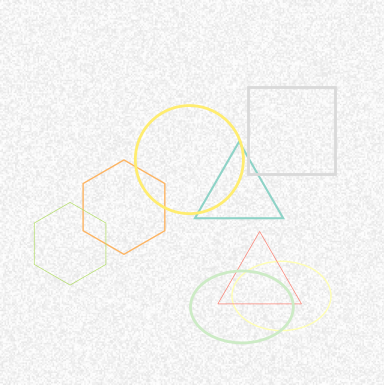[{"shape": "triangle", "thickness": 1.5, "radius": 0.66, "center": [0.621, 0.499]}, {"shape": "oval", "thickness": 1, "radius": 0.64, "center": [0.731, 0.231]}, {"shape": "triangle", "thickness": 0.5, "radius": 0.63, "center": [0.674, 0.273]}, {"shape": "hexagon", "thickness": 1, "radius": 0.61, "center": [0.322, 0.462]}, {"shape": "hexagon", "thickness": 0.5, "radius": 0.54, "center": [0.182, 0.367]}, {"shape": "square", "thickness": 2, "radius": 0.57, "center": [0.756, 0.661]}, {"shape": "oval", "thickness": 2, "radius": 0.67, "center": [0.628, 0.203]}, {"shape": "circle", "thickness": 2, "radius": 0.7, "center": [0.492, 0.585]}]